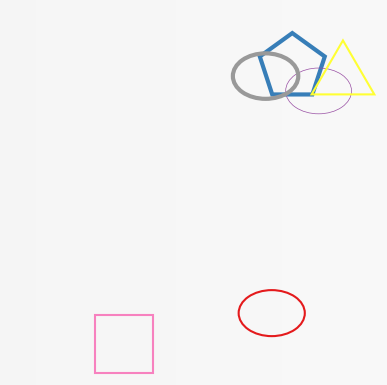[{"shape": "oval", "thickness": 1.5, "radius": 0.43, "center": [0.701, 0.187]}, {"shape": "pentagon", "thickness": 3, "radius": 0.44, "center": [0.754, 0.826]}, {"shape": "oval", "thickness": 0.5, "radius": 0.42, "center": [0.822, 0.764]}, {"shape": "triangle", "thickness": 1.5, "radius": 0.47, "center": [0.885, 0.802]}, {"shape": "square", "thickness": 1.5, "radius": 0.38, "center": [0.32, 0.106]}, {"shape": "oval", "thickness": 3, "radius": 0.42, "center": [0.685, 0.802]}]